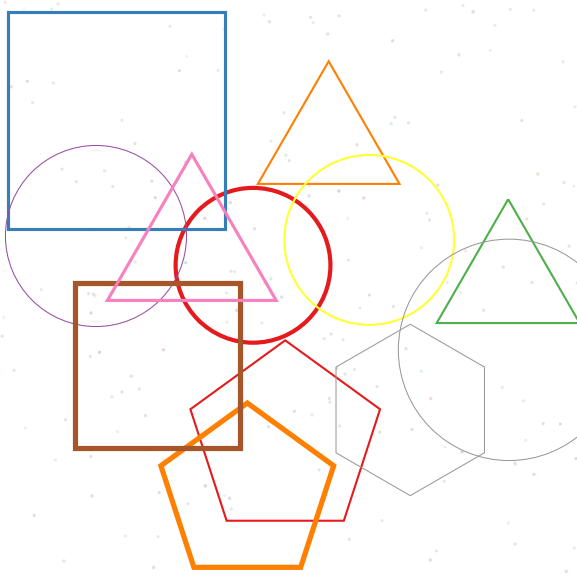[{"shape": "circle", "thickness": 2, "radius": 0.67, "center": [0.438, 0.54]}, {"shape": "pentagon", "thickness": 1, "radius": 0.86, "center": [0.494, 0.237]}, {"shape": "square", "thickness": 1.5, "radius": 0.94, "center": [0.202, 0.79]}, {"shape": "triangle", "thickness": 1, "radius": 0.71, "center": [0.88, 0.511]}, {"shape": "circle", "thickness": 0.5, "radius": 0.78, "center": [0.166, 0.59]}, {"shape": "pentagon", "thickness": 2.5, "radius": 0.79, "center": [0.428, 0.144]}, {"shape": "triangle", "thickness": 1, "radius": 0.71, "center": [0.569, 0.751]}, {"shape": "circle", "thickness": 1, "radius": 0.74, "center": [0.639, 0.584]}, {"shape": "square", "thickness": 2.5, "radius": 0.72, "center": [0.273, 0.366]}, {"shape": "triangle", "thickness": 1.5, "radius": 0.84, "center": [0.332, 0.563]}, {"shape": "hexagon", "thickness": 0.5, "radius": 0.74, "center": [0.71, 0.289]}, {"shape": "circle", "thickness": 0.5, "radius": 0.96, "center": [0.881, 0.393]}]